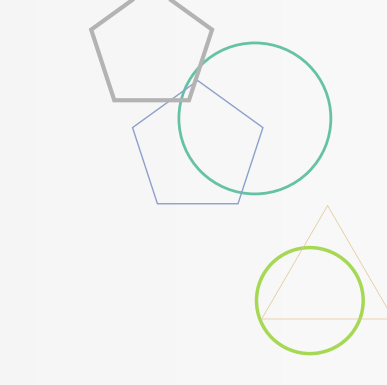[{"shape": "circle", "thickness": 2, "radius": 0.98, "center": [0.658, 0.692]}, {"shape": "pentagon", "thickness": 1, "radius": 0.88, "center": [0.51, 0.614]}, {"shape": "circle", "thickness": 2.5, "radius": 0.69, "center": [0.8, 0.219]}, {"shape": "triangle", "thickness": 0.5, "radius": 0.98, "center": [0.845, 0.27]}, {"shape": "pentagon", "thickness": 3, "radius": 0.82, "center": [0.391, 0.872]}]